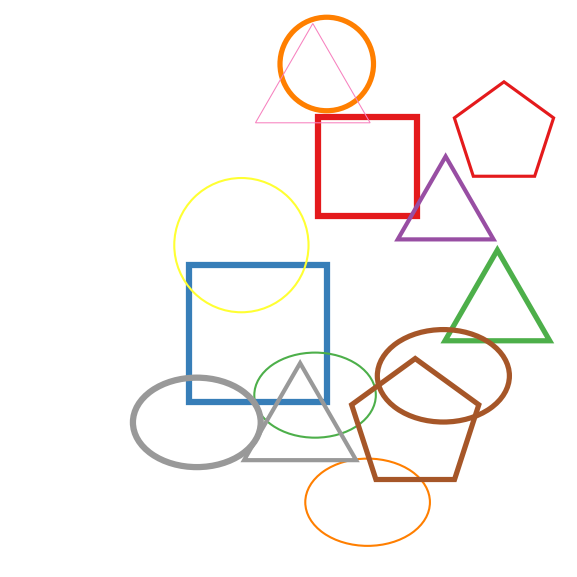[{"shape": "square", "thickness": 3, "radius": 0.43, "center": [0.636, 0.711]}, {"shape": "pentagon", "thickness": 1.5, "radius": 0.45, "center": [0.873, 0.767]}, {"shape": "square", "thickness": 3, "radius": 0.6, "center": [0.447, 0.422]}, {"shape": "oval", "thickness": 1, "radius": 0.53, "center": [0.546, 0.315]}, {"shape": "triangle", "thickness": 2.5, "radius": 0.52, "center": [0.861, 0.461]}, {"shape": "triangle", "thickness": 2, "radius": 0.48, "center": [0.772, 0.632]}, {"shape": "circle", "thickness": 2.5, "radius": 0.4, "center": [0.566, 0.888]}, {"shape": "oval", "thickness": 1, "radius": 0.54, "center": [0.637, 0.129]}, {"shape": "circle", "thickness": 1, "radius": 0.58, "center": [0.418, 0.575]}, {"shape": "pentagon", "thickness": 2.5, "radius": 0.58, "center": [0.719, 0.262]}, {"shape": "oval", "thickness": 2.5, "radius": 0.57, "center": [0.768, 0.348]}, {"shape": "triangle", "thickness": 0.5, "radius": 0.57, "center": [0.542, 0.844]}, {"shape": "oval", "thickness": 3, "radius": 0.55, "center": [0.341, 0.268]}, {"shape": "triangle", "thickness": 2, "radius": 0.56, "center": [0.52, 0.258]}]